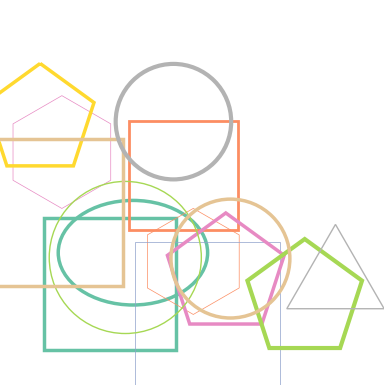[{"shape": "square", "thickness": 2.5, "radius": 0.86, "center": [0.286, 0.262]}, {"shape": "oval", "thickness": 2.5, "radius": 0.97, "center": [0.345, 0.344]}, {"shape": "hexagon", "thickness": 0.5, "radius": 0.69, "center": [0.502, 0.321]}, {"shape": "square", "thickness": 2, "radius": 0.71, "center": [0.477, 0.544]}, {"shape": "square", "thickness": 0.5, "radius": 0.94, "center": [0.54, 0.184]}, {"shape": "hexagon", "thickness": 0.5, "radius": 0.73, "center": [0.161, 0.605]}, {"shape": "pentagon", "thickness": 2.5, "radius": 0.8, "center": [0.586, 0.287]}, {"shape": "circle", "thickness": 1, "radius": 0.99, "center": [0.325, 0.331]}, {"shape": "pentagon", "thickness": 3, "radius": 0.78, "center": [0.791, 0.223]}, {"shape": "pentagon", "thickness": 2.5, "radius": 0.74, "center": [0.104, 0.688]}, {"shape": "square", "thickness": 2.5, "radius": 0.95, "center": [0.128, 0.448]}, {"shape": "circle", "thickness": 2.5, "radius": 0.77, "center": [0.599, 0.328]}, {"shape": "triangle", "thickness": 1, "radius": 0.73, "center": [0.871, 0.271]}, {"shape": "circle", "thickness": 3, "radius": 0.75, "center": [0.45, 0.684]}]